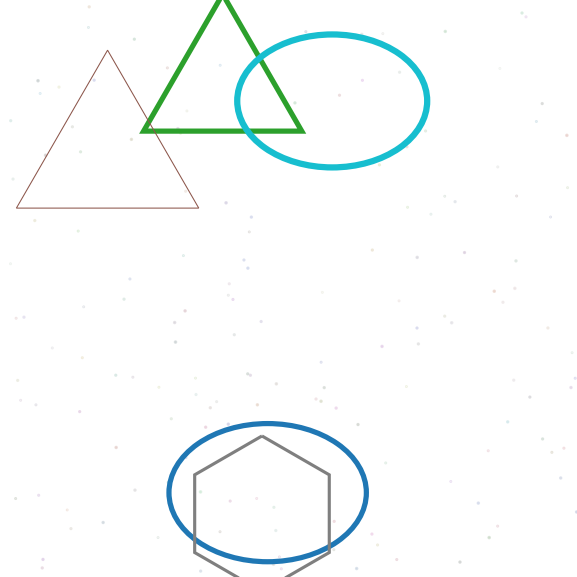[{"shape": "oval", "thickness": 2.5, "radius": 0.85, "center": [0.463, 0.146]}, {"shape": "triangle", "thickness": 2.5, "radius": 0.79, "center": [0.386, 0.851]}, {"shape": "triangle", "thickness": 0.5, "radius": 0.91, "center": [0.186, 0.73]}, {"shape": "hexagon", "thickness": 1.5, "radius": 0.67, "center": [0.454, 0.11]}, {"shape": "oval", "thickness": 3, "radius": 0.82, "center": [0.575, 0.824]}]